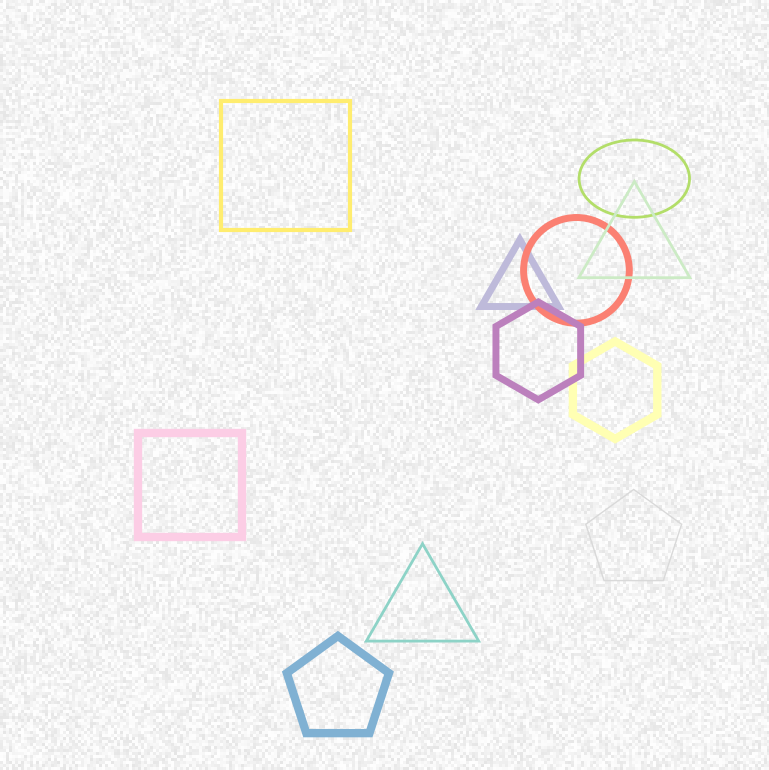[{"shape": "triangle", "thickness": 1, "radius": 0.42, "center": [0.549, 0.21]}, {"shape": "hexagon", "thickness": 3, "radius": 0.32, "center": [0.799, 0.493]}, {"shape": "triangle", "thickness": 2.5, "radius": 0.29, "center": [0.675, 0.631]}, {"shape": "circle", "thickness": 2.5, "radius": 0.34, "center": [0.749, 0.649]}, {"shape": "pentagon", "thickness": 3, "radius": 0.35, "center": [0.439, 0.104]}, {"shape": "oval", "thickness": 1, "radius": 0.36, "center": [0.824, 0.768]}, {"shape": "square", "thickness": 3, "radius": 0.34, "center": [0.247, 0.37]}, {"shape": "pentagon", "thickness": 0.5, "radius": 0.33, "center": [0.823, 0.299]}, {"shape": "hexagon", "thickness": 2.5, "radius": 0.32, "center": [0.699, 0.544]}, {"shape": "triangle", "thickness": 1, "radius": 0.42, "center": [0.824, 0.681]}, {"shape": "square", "thickness": 1.5, "radius": 0.42, "center": [0.371, 0.785]}]